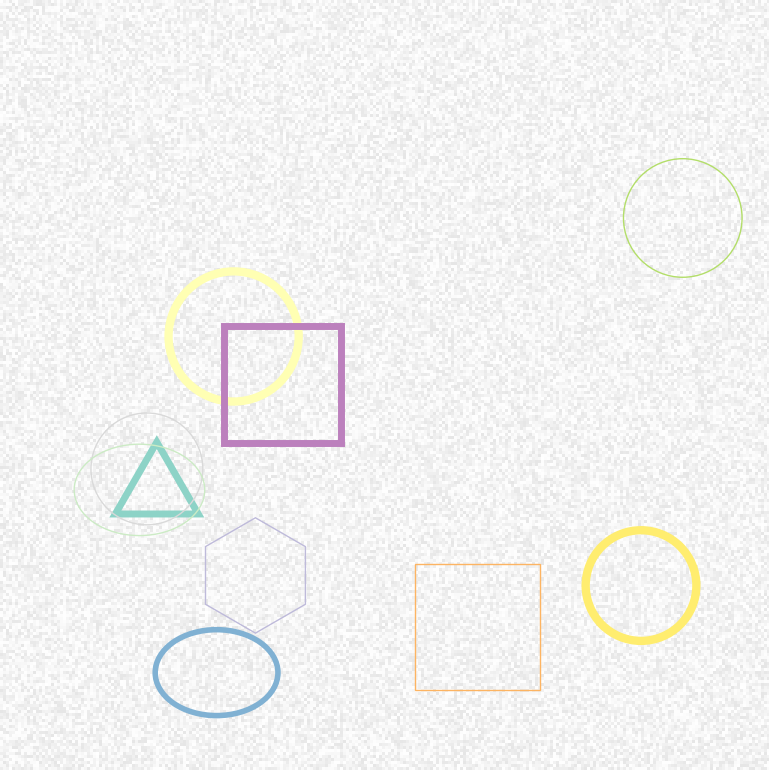[{"shape": "triangle", "thickness": 2.5, "radius": 0.31, "center": [0.204, 0.364]}, {"shape": "circle", "thickness": 3, "radius": 0.42, "center": [0.303, 0.563]}, {"shape": "hexagon", "thickness": 0.5, "radius": 0.37, "center": [0.332, 0.253]}, {"shape": "oval", "thickness": 2, "radius": 0.4, "center": [0.281, 0.126]}, {"shape": "square", "thickness": 0.5, "radius": 0.41, "center": [0.62, 0.186]}, {"shape": "circle", "thickness": 0.5, "radius": 0.38, "center": [0.887, 0.717]}, {"shape": "circle", "thickness": 0.5, "radius": 0.36, "center": [0.191, 0.391]}, {"shape": "square", "thickness": 2.5, "radius": 0.38, "center": [0.367, 0.5]}, {"shape": "oval", "thickness": 0.5, "radius": 0.42, "center": [0.181, 0.364]}, {"shape": "circle", "thickness": 3, "radius": 0.36, "center": [0.832, 0.24]}]